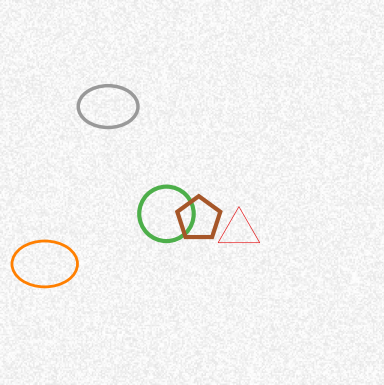[{"shape": "triangle", "thickness": 0.5, "radius": 0.31, "center": [0.621, 0.401]}, {"shape": "circle", "thickness": 3, "radius": 0.35, "center": [0.432, 0.445]}, {"shape": "oval", "thickness": 2, "radius": 0.43, "center": [0.116, 0.314]}, {"shape": "pentagon", "thickness": 3, "radius": 0.29, "center": [0.516, 0.432]}, {"shape": "oval", "thickness": 2.5, "radius": 0.39, "center": [0.281, 0.723]}]